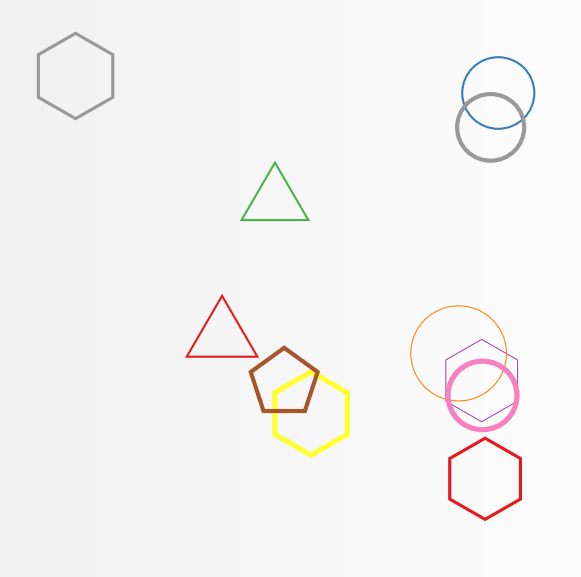[{"shape": "triangle", "thickness": 1, "radius": 0.35, "center": [0.382, 0.417]}, {"shape": "hexagon", "thickness": 1.5, "radius": 0.35, "center": [0.835, 0.17]}, {"shape": "circle", "thickness": 1, "radius": 0.31, "center": [0.857, 0.838]}, {"shape": "triangle", "thickness": 1, "radius": 0.33, "center": [0.473, 0.651]}, {"shape": "hexagon", "thickness": 0.5, "radius": 0.36, "center": [0.829, 0.34]}, {"shape": "circle", "thickness": 0.5, "radius": 0.41, "center": [0.789, 0.387]}, {"shape": "hexagon", "thickness": 2.5, "radius": 0.36, "center": [0.535, 0.283]}, {"shape": "pentagon", "thickness": 2, "radius": 0.3, "center": [0.489, 0.336]}, {"shape": "circle", "thickness": 2.5, "radius": 0.3, "center": [0.83, 0.314]}, {"shape": "circle", "thickness": 2, "radius": 0.29, "center": [0.844, 0.779]}, {"shape": "hexagon", "thickness": 1.5, "radius": 0.37, "center": [0.13, 0.868]}]